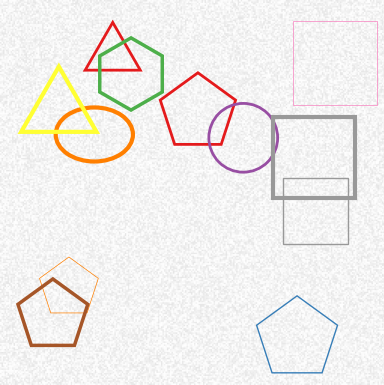[{"shape": "triangle", "thickness": 2, "radius": 0.41, "center": [0.293, 0.859]}, {"shape": "pentagon", "thickness": 2, "radius": 0.51, "center": [0.514, 0.708]}, {"shape": "pentagon", "thickness": 1, "radius": 0.55, "center": [0.772, 0.121]}, {"shape": "hexagon", "thickness": 2.5, "radius": 0.47, "center": [0.34, 0.808]}, {"shape": "circle", "thickness": 2, "radius": 0.45, "center": [0.632, 0.642]}, {"shape": "oval", "thickness": 3, "radius": 0.5, "center": [0.245, 0.651]}, {"shape": "pentagon", "thickness": 0.5, "radius": 0.4, "center": [0.179, 0.252]}, {"shape": "triangle", "thickness": 3, "radius": 0.56, "center": [0.153, 0.714]}, {"shape": "pentagon", "thickness": 2.5, "radius": 0.48, "center": [0.137, 0.18]}, {"shape": "square", "thickness": 0.5, "radius": 0.54, "center": [0.87, 0.836]}, {"shape": "square", "thickness": 1, "radius": 0.43, "center": [0.82, 0.451]}, {"shape": "square", "thickness": 3, "radius": 0.53, "center": [0.816, 0.591]}]